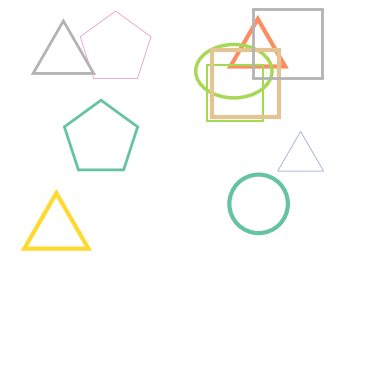[{"shape": "pentagon", "thickness": 2, "radius": 0.5, "center": [0.262, 0.64]}, {"shape": "circle", "thickness": 3, "radius": 0.38, "center": [0.672, 0.47]}, {"shape": "triangle", "thickness": 3, "radius": 0.41, "center": [0.67, 0.868]}, {"shape": "triangle", "thickness": 0.5, "radius": 0.34, "center": [0.781, 0.59]}, {"shape": "pentagon", "thickness": 0.5, "radius": 0.48, "center": [0.3, 0.875]}, {"shape": "oval", "thickness": 2.5, "radius": 0.5, "center": [0.607, 0.815]}, {"shape": "square", "thickness": 1.5, "radius": 0.36, "center": [0.611, 0.759]}, {"shape": "triangle", "thickness": 3, "radius": 0.48, "center": [0.146, 0.402]}, {"shape": "square", "thickness": 3, "radius": 0.44, "center": [0.638, 0.783]}, {"shape": "triangle", "thickness": 2, "radius": 0.45, "center": [0.165, 0.855]}, {"shape": "square", "thickness": 2, "radius": 0.45, "center": [0.746, 0.886]}]